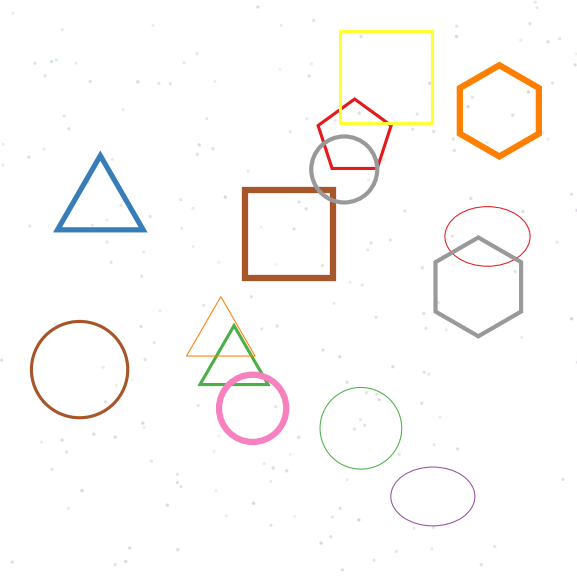[{"shape": "pentagon", "thickness": 1.5, "radius": 0.33, "center": [0.614, 0.761]}, {"shape": "oval", "thickness": 0.5, "radius": 0.37, "center": [0.844, 0.59]}, {"shape": "triangle", "thickness": 2.5, "radius": 0.43, "center": [0.174, 0.644]}, {"shape": "circle", "thickness": 0.5, "radius": 0.35, "center": [0.625, 0.257]}, {"shape": "triangle", "thickness": 1.5, "radius": 0.34, "center": [0.405, 0.367]}, {"shape": "oval", "thickness": 0.5, "radius": 0.36, "center": [0.749, 0.139]}, {"shape": "triangle", "thickness": 0.5, "radius": 0.34, "center": [0.382, 0.417]}, {"shape": "hexagon", "thickness": 3, "radius": 0.39, "center": [0.865, 0.807]}, {"shape": "square", "thickness": 1.5, "radius": 0.4, "center": [0.668, 0.866]}, {"shape": "circle", "thickness": 1.5, "radius": 0.42, "center": [0.138, 0.359]}, {"shape": "square", "thickness": 3, "radius": 0.38, "center": [0.501, 0.593]}, {"shape": "circle", "thickness": 3, "radius": 0.29, "center": [0.437, 0.292]}, {"shape": "hexagon", "thickness": 2, "radius": 0.43, "center": [0.828, 0.502]}, {"shape": "circle", "thickness": 2, "radius": 0.29, "center": [0.596, 0.706]}]